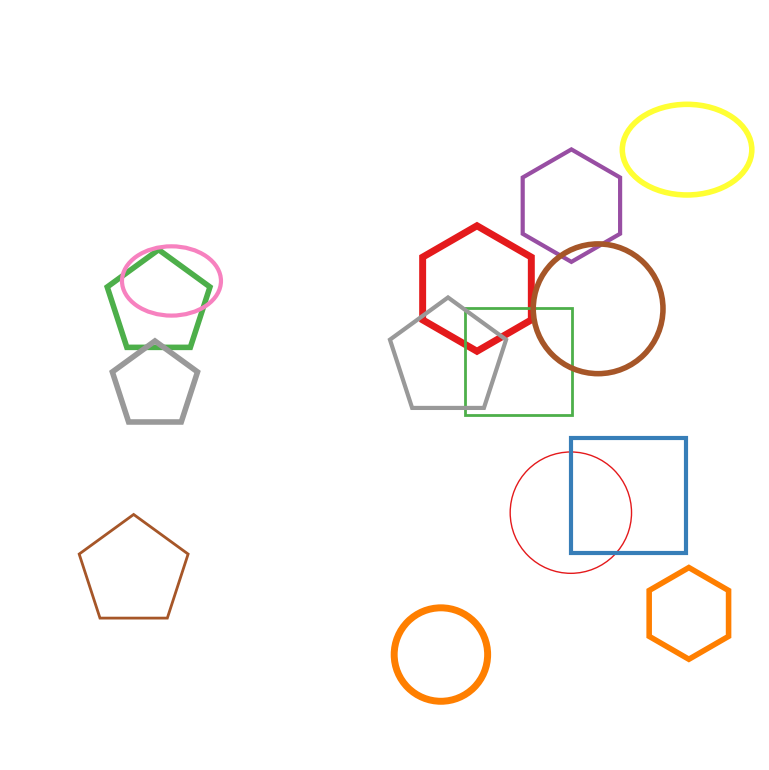[{"shape": "hexagon", "thickness": 2.5, "radius": 0.41, "center": [0.619, 0.625]}, {"shape": "circle", "thickness": 0.5, "radius": 0.39, "center": [0.741, 0.334]}, {"shape": "square", "thickness": 1.5, "radius": 0.37, "center": [0.816, 0.357]}, {"shape": "square", "thickness": 1, "radius": 0.35, "center": [0.674, 0.53]}, {"shape": "pentagon", "thickness": 2, "radius": 0.35, "center": [0.206, 0.606]}, {"shape": "hexagon", "thickness": 1.5, "radius": 0.37, "center": [0.742, 0.733]}, {"shape": "circle", "thickness": 2.5, "radius": 0.3, "center": [0.573, 0.15]}, {"shape": "hexagon", "thickness": 2, "radius": 0.3, "center": [0.895, 0.203]}, {"shape": "oval", "thickness": 2, "radius": 0.42, "center": [0.892, 0.806]}, {"shape": "circle", "thickness": 2, "radius": 0.42, "center": [0.777, 0.599]}, {"shape": "pentagon", "thickness": 1, "radius": 0.37, "center": [0.174, 0.257]}, {"shape": "oval", "thickness": 1.5, "radius": 0.32, "center": [0.223, 0.635]}, {"shape": "pentagon", "thickness": 1.5, "radius": 0.4, "center": [0.582, 0.534]}, {"shape": "pentagon", "thickness": 2, "radius": 0.29, "center": [0.201, 0.499]}]